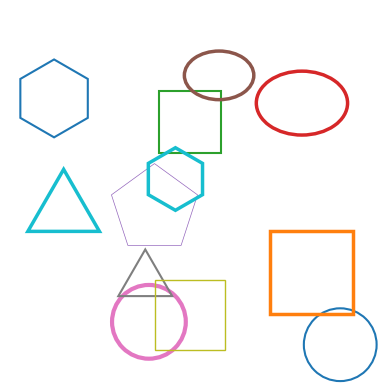[{"shape": "circle", "thickness": 1.5, "radius": 0.47, "center": [0.884, 0.105]}, {"shape": "hexagon", "thickness": 1.5, "radius": 0.51, "center": [0.14, 0.744]}, {"shape": "square", "thickness": 2.5, "radius": 0.54, "center": [0.808, 0.293]}, {"shape": "square", "thickness": 1.5, "radius": 0.4, "center": [0.494, 0.683]}, {"shape": "oval", "thickness": 2.5, "radius": 0.59, "center": [0.784, 0.732]}, {"shape": "pentagon", "thickness": 0.5, "radius": 0.59, "center": [0.401, 0.458]}, {"shape": "oval", "thickness": 2.5, "radius": 0.45, "center": [0.569, 0.804]}, {"shape": "circle", "thickness": 3, "radius": 0.48, "center": [0.387, 0.164]}, {"shape": "triangle", "thickness": 1.5, "radius": 0.4, "center": [0.377, 0.271]}, {"shape": "square", "thickness": 1, "radius": 0.46, "center": [0.493, 0.183]}, {"shape": "hexagon", "thickness": 2.5, "radius": 0.41, "center": [0.456, 0.535]}, {"shape": "triangle", "thickness": 2.5, "radius": 0.54, "center": [0.165, 0.453]}]